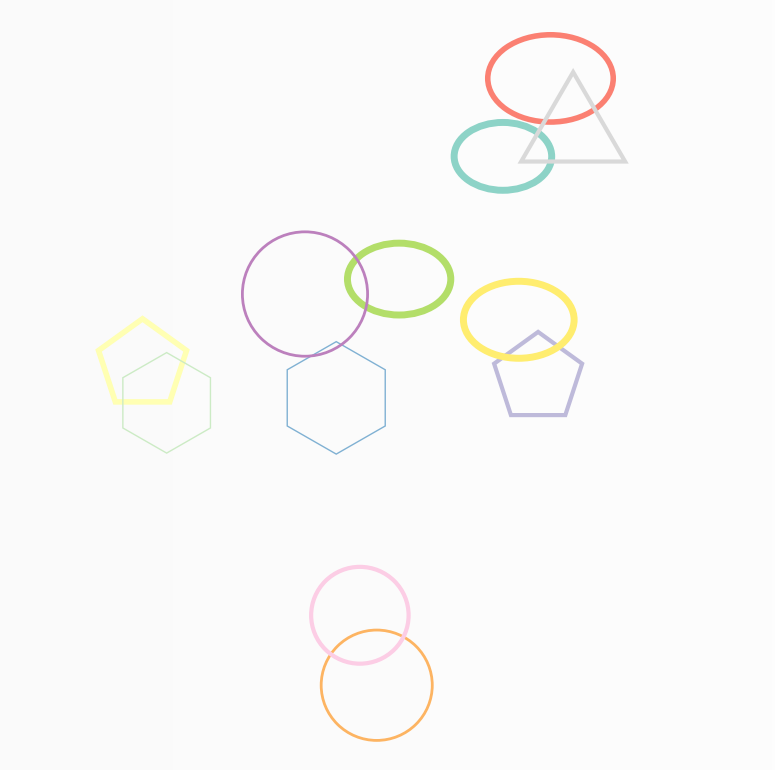[{"shape": "oval", "thickness": 2.5, "radius": 0.31, "center": [0.649, 0.797]}, {"shape": "pentagon", "thickness": 2, "radius": 0.3, "center": [0.184, 0.526]}, {"shape": "pentagon", "thickness": 1.5, "radius": 0.3, "center": [0.694, 0.509]}, {"shape": "oval", "thickness": 2, "radius": 0.4, "center": [0.71, 0.898]}, {"shape": "hexagon", "thickness": 0.5, "radius": 0.37, "center": [0.434, 0.483]}, {"shape": "circle", "thickness": 1, "radius": 0.36, "center": [0.486, 0.11]}, {"shape": "oval", "thickness": 2.5, "radius": 0.33, "center": [0.515, 0.638]}, {"shape": "circle", "thickness": 1.5, "radius": 0.31, "center": [0.464, 0.201]}, {"shape": "triangle", "thickness": 1.5, "radius": 0.39, "center": [0.74, 0.829]}, {"shape": "circle", "thickness": 1, "radius": 0.4, "center": [0.394, 0.618]}, {"shape": "hexagon", "thickness": 0.5, "radius": 0.33, "center": [0.215, 0.477]}, {"shape": "oval", "thickness": 2.5, "radius": 0.36, "center": [0.669, 0.585]}]